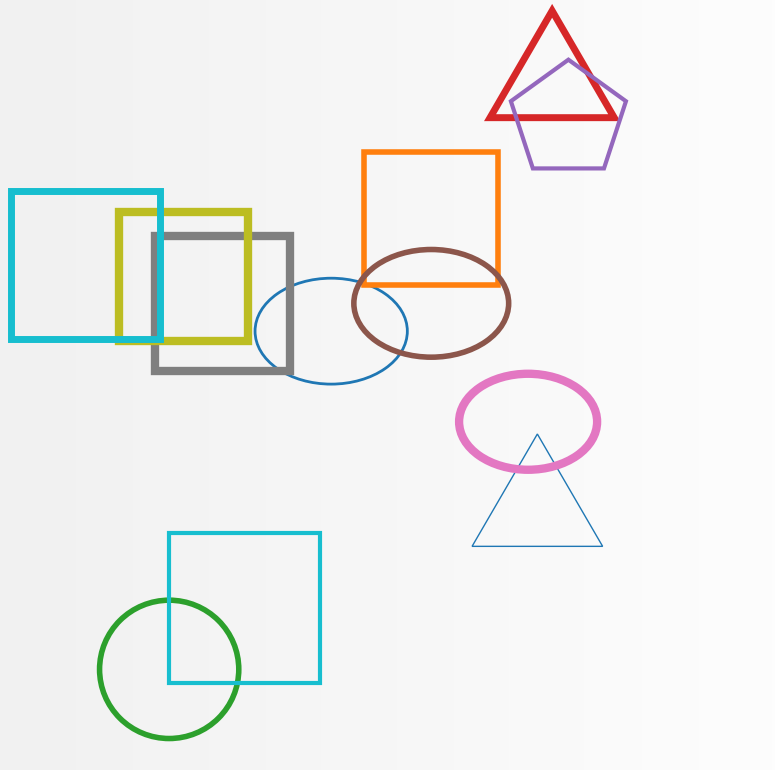[{"shape": "triangle", "thickness": 0.5, "radius": 0.49, "center": [0.693, 0.339]}, {"shape": "oval", "thickness": 1, "radius": 0.49, "center": [0.427, 0.57]}, {"shape": "square", "thickness": 2, "radius": 0.43, "center": [0.556, 0.716]}, {"shape": "circle", "thickness": 2, "radius": 0.45, "center": [0.218, 0.131]}, {"shape": "triangle", "thickness": 2.5, "radius": 0.46, "center": [0.712, 0.893]}, {"shape": "pentagon", "thickness": 1.5, "radius": 0.39, "center": [0.733, 0.844]}, {"shape": "oval", "thickness": 2, "radius": 0.5, "center": [0.556, 0.606]}, {"shape": "oval", "thickness": 3, "radius": 0.45, "center": [0.681, 0.452]}, {"shape": "square", "thickness": 3, "radius": 0.44, "center": [0.287, 0.605]}, {"shape": "square", "thickness": 3, "radius": 0.42, "center": [0.237, 0.641]}, {"shape": "square", "thickness": 2.5, "radius": 0.48, "center": [0.11, 0.656]}, {"shape": "square", "thickness": 1.5, "radius": 0.49, "center": [0.315, 0.21]}]